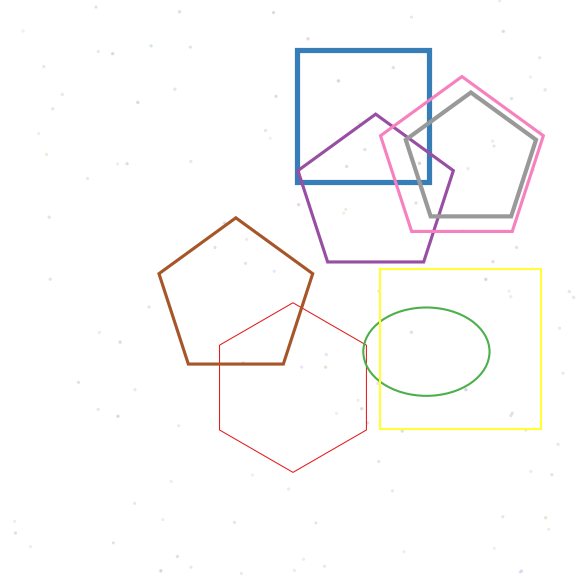[{"shape": "hexagon", "thickness": 0.5, "radius": 0.73, "center": [0.507, 0.328]}, {"shape": "square", "thickness": 2.5, "radius": 0.57, "center": [0.629, 0.798]}, {"shape": "oval", "thickness": 1, "radius": 0.55, "center": [0.738, 0.39]}, {"shape": "pentagon", "thickness": 1.5, "radius": 0.71, "center": [0.65, 0.66]}, {"shape": "square", "thickness": 1, "radius": 0.69, "center": [0.798, 0.395]}, {"shape": "pentagon", "thickness": 1.5, "radius": 0.7, "center": [0.408, 0.482]}, {"shape": "pentagon", "thickness": 1.5, "radius": 0.74, "center": [0.8, 0.718]}, {"shape": "pentagon", "thickness": 2, "radius": 0.59, "center": [0.815, 0.72]}]